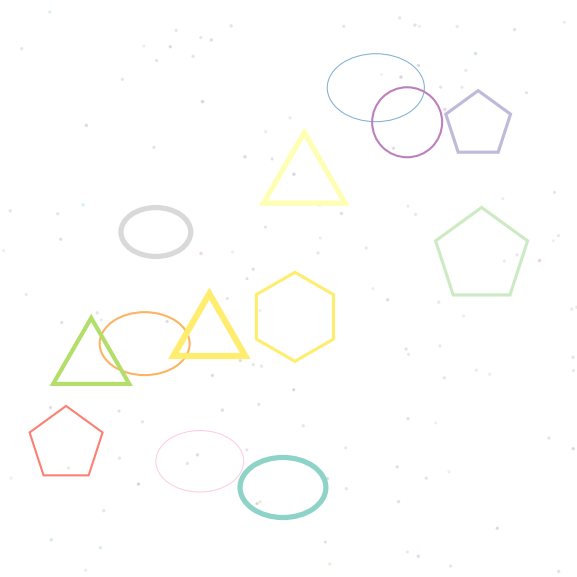[{"shape": "oval", "thickness": 2.5, "radius": 0.37, "center": [0.49, 0.155]}, {"shape": "triangle", "thickness": 2.5, "radius": 0.41, "center": [0.527, 0.688]}, {"shape": "pentagon", "thickness": 1.5, "radius": 0.29, "center": [0.828, 0.783]}, {"shape": "pentagon", "thickness": 1, "radius": 0.33, "center": [0.114, 0.23]}, {"shape": "oval", "thickness": 0.5, "radius": 0.42, "center": [0.651, 0.847]}, {"shape": "oval", "thickness": 1, "radius": 0.39, "center": [0.251, 0.404]}, {"shape": "triangle", "thickness": 2, "radius": 0.38, "center": [0.158, 0.372]}, {"shape": "oval", "thickness": 0.5, "radius": 0.38, "center": [0.346, 0.2]}, {"shape": "oval", "thickness": 2.5, "radius": 0.3, "center": [0.27, 0.597]}, {"shape": "circle", "thickness": 1, "radius": 0.3, "center": [0.705, 0.787]}, {"shape": "pentagon", "thickness": 1.5, "radius": 0.42, "center": [0.834, 0.556]}, {"shape": "triangle", "thickness": 3, "radius": 0.36, "center": [0.362, 0.419]}, {"shape": "hexagon", "thickness": 1.5, "radius": 0.39, "center": [0.511, 0.451]}]